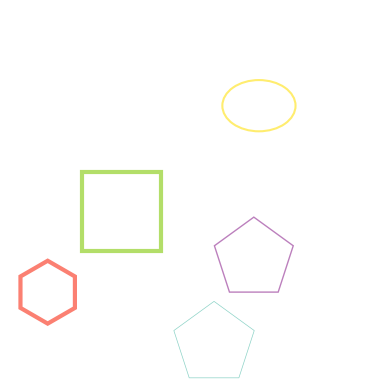[{"shape": "pentagon", "thickness": 0.5, "radius": 0.55, "center": [0.556, 0.107]}, {"shape": "hexagon", "thickness": 3, "radius": 0.41, "center": [0.124, 0.241]}, {"shape": "square", "thickness": 3, "radius": 0.51, "center": [0.316, 0.451]}, {"shape": "pentagon", "thickness": 1, "radius": 0.54, "center": [0.659, 0.328]}, {"shape": "oval", "thickness": 1.5, "radius": 0.48, "center": [0.673, 0.725]}]